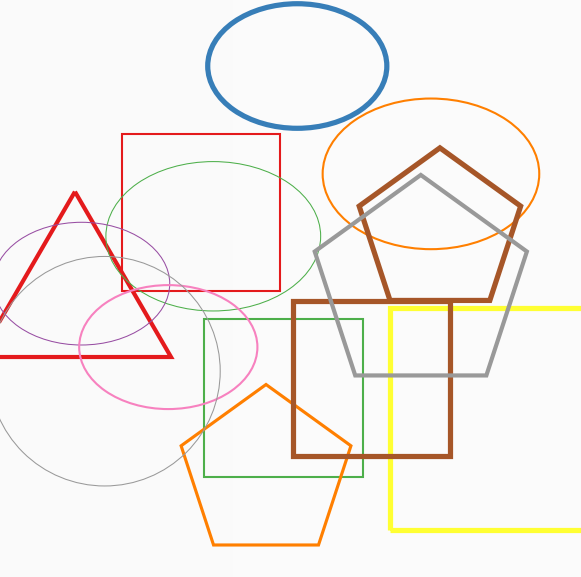[{"shape": "square", "thickness": 1, "radius": 0.68, "center": [0.346, 0.631]}, {"shape": "triangle", "thickness": 2, "radius": 0.95, "center": [0.129, 0.476]}, {"shape": "oval", "thickness": 2.5, "radius": 0.77, "center": [0.511, 0.885]}, {"shape": "oval", "thickness": 0.5, "radius": 0.92, "center": [0.367, 0.59]}, {"shape": "square", "thickness": 1, "radius": 0.69, "center": [0.488, 0.31]}, {"shape": "oval", "thickness": 0.5, "radius": 0.76, "center": [0.14, 0.508]}, {"shape": "pentagon", "thickness": 1.5, "radius": 0.77, "center": [0.458, 0.18]}, {"shape": "oval", "thickness": 1, "radius": 0.93, "center": [0.741, 0.698]}, {"shape": "square", "thickness": 2.5, "radius": 0.96, "center": [0.863, 0.274]}, {"shape": "square", "thickness": 2.5, "radius": 0.67, "center": [0.639, 0.344]}, {"shape": "pentagon", "thickness": 2.5, "radius": 0.73, "center": [0.757, 0.597]}, {"shape": "oval", "thickness": 1, "radius": 0.77, "center": [0.29, 0.398]}, {"shape": "pentagon", "thickness": 2, "radius": 0.96, "center": [0.724, 0.504]}, {"shape": "circle", "thickness": 0.5, "radius": 0.99, "center": [0.18, 0.356]}]